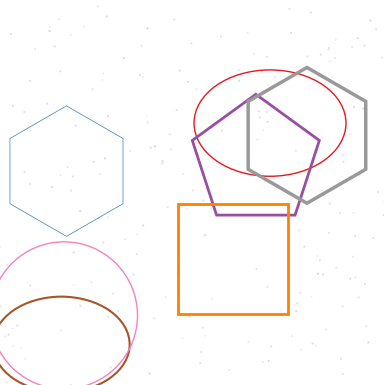[{"shape": "oval", "thickness": 1, "radius": 0.99, "center": [0.701, 0.68]}, {"shape": "hexagon", "thickness": 0.5, "radius": 0.85, "center": [0.173, 0.556]}, {"shape": "pentagon", "thickness": 2, "radius": 0.87, "center": [0.664, 0.582]}, {"shape": "square", "thickness": 2, "radius": 0.71, "center": [0.604, 0.327]}, {"shape": "oval", "thickness": 1.5, "radius": 0.89, "center": [0.159, 0.105]}, {"shape": "circle", "thickness": 1, "radius": 0.96, "center": [0.166, 0.181]}, {"shape": "hexagon", "thickness": 2.5, "radius": 0.88, "center": [0.797, 0.648]}]